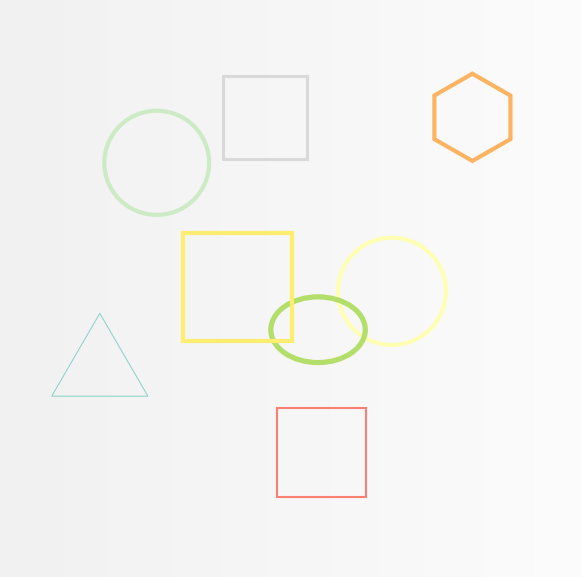[{"shape": "triangle", "thickness": 0.5, "radius": 0.48, "center": [0.172, 0.361]}, {"shape": "circle", "thickness": 2, "radius": 0.46, "center": [0.674, 0.495]}, {"shape": "square", "thickness": 1, "radius": 0.38, "center": [0.553, 0.216]}, {"shape": "hexagon", "thickness": 2, "radius": 0.38, "center": [0.813, 0.796]}, {"shape": "oval", "thickness": 2.5, "radius": 0.41, "center": [0.547, 0.428]}, {"shape": "square", "thickness": 1.5, "radius": 0.36, "center": [0.456, 0.796]}, {"shape": "circle", "thickness": 2, "radius": 0.45, "center": [0.27, 0.717]}, {"shape": "square", "thickness": 2, "radius": 0.47, "center": [0.409, 0.502]}]